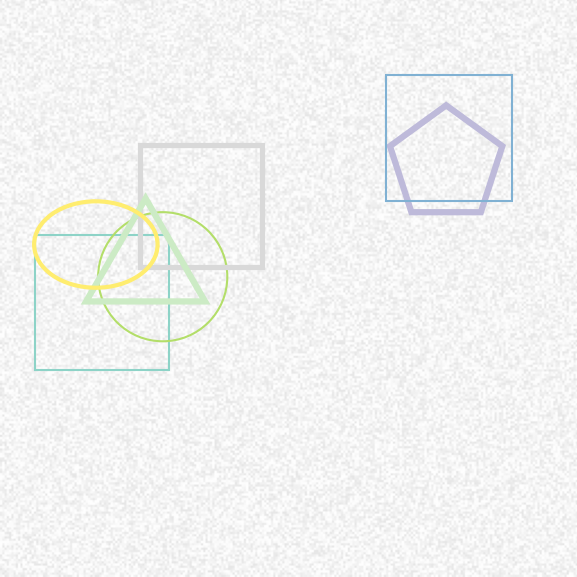[{"shape": "square", "thickness": 1, "radius": 0.58, "center": [0.177, 0.475]}, {"shape": "pentagon", "thickness": 3, "radius": 0.51, "center": [0.773, 0.714]}, {"shape": "square", "thickness": 1, "radius": 0.55, "center": [0.778, 0.76]}, {"shape": "circle", "thickness": 1, "radius": 0.56, "center": [0.282, 0.52]}, {"shape": "square", "thickness": 2.5, "radius": 0.53, "center": [0.348, 0.643]}, {"shape": "triangle", "thickness": 3, "radius": 0.59, "center": [0.252, 0.537]}, {"shape": "oval", "thickness": 2, "radius": 0.53, "center": [0.166, 0.576]}]